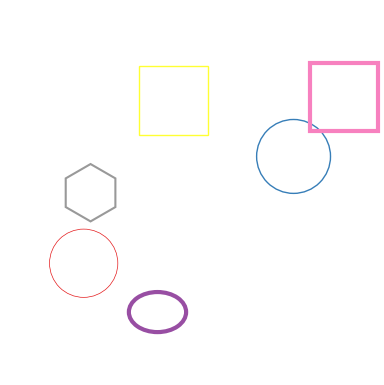[{"shape": "circle", "thickness": 0.5, "radius": 0.44, "center": [0.217, 0.316]}, {"shape": "circle", "thickness": 1, "radius": 0.48, "center": [0.762, 0.594]}, {"shape": "oval", "thickness": 3, "radius": 0.37, "center": [0.409, 0.189]}, {"shape": "square", "thickness": 1, "radius": 0.45, "center": [0.451, 0.739]}, {"shape": "square", "thickness": 3, "radius": 0.44, "center": [0.893, 0.747]}, {"shape": "hexagon", "thickness": 1.5, "radius": 0.37, "center": [0.235, 0.499]}]